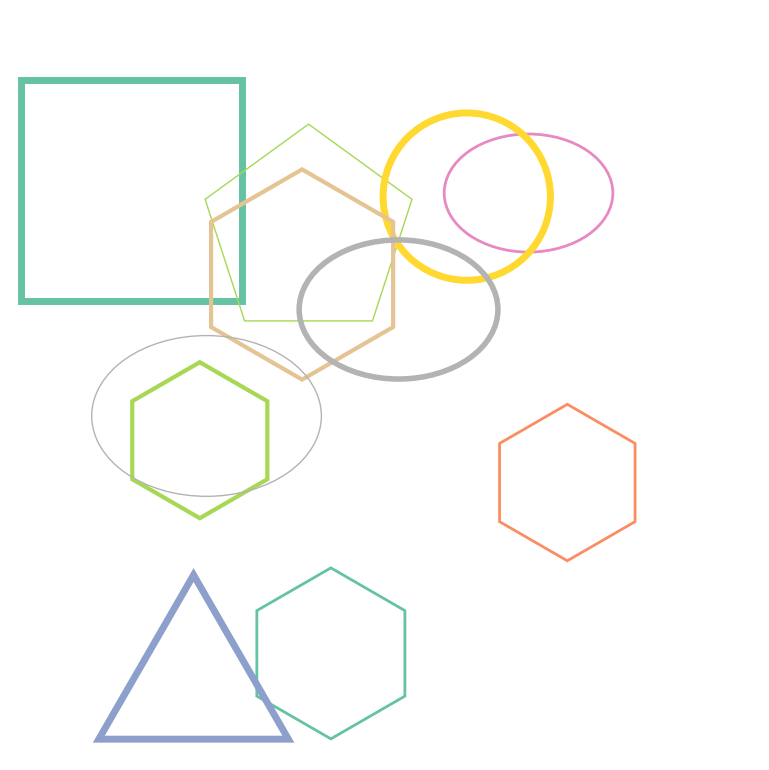[{"shape": "hexagon", "thickness": 1, "radius": 0.56, "center": [0.43, 0.151]}, {"shape": "square", "thickness": 2.5, "radius": 0.72, "center": [0.171, 0.753]}, {"shape": "hexagon", "thickness": 1, "radius": 0.51, "center": [0.737, 0.373]}, {"shape": "triangle", "thickness": 2.5, "radius": 0.71, "center": [0.251, 0.111]}, {"shape": "oval", "thickness": 1, "radius": 0.55, "center": [0.686, 0.749]}, {"shape": "hexagon", "thickness": 1.5, "radius": 0.51, "center": [0.259, 0.428]}, {"shape": "pentagon", "thickness": 0.5, "radius": 0.71, "center": [0.401, 0.697]}, {"shape": "circle", "thickness": 2.5, "radius": 0.54, "center": [0.606, 0.745]}, {"shape": "hexagon", "thickness": 1.5, "radius": 0.68, "center": [0.392, 0.644]}, {"shape": "oval", "thickness": 2, "radius": 0.65, "center": [0.518, 0.598]}, {"shape": "oval", "thickness": 0.5, "radius": 0.75, "center": [0.268, 0.46]}]